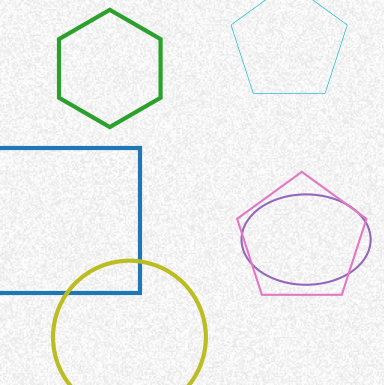[{"shape": "square", "thickness": 3, "radius": 0.94, "center": [0.176, 0.427]}, {"shape": "hexagon", "thickness": 3, "radius": 0.76, "center": [0.285, 0.822]}, {"shape": "oval", "thickness": 1.5, "radius": 0.84, "center": [0.795, 0.378]}, {"shape": "pentagon", "thickness": 1.5, "radius": 0.88, "center": [0.784, 0.377]}, {"shape": "circle", "thickness": 3, "radius": 0.99, "center": [0.336, 0.124]}, {"shape": "pentagon", "thickness": 0.5, "radius": 0.79, "center": [0.751, 0.886]}]